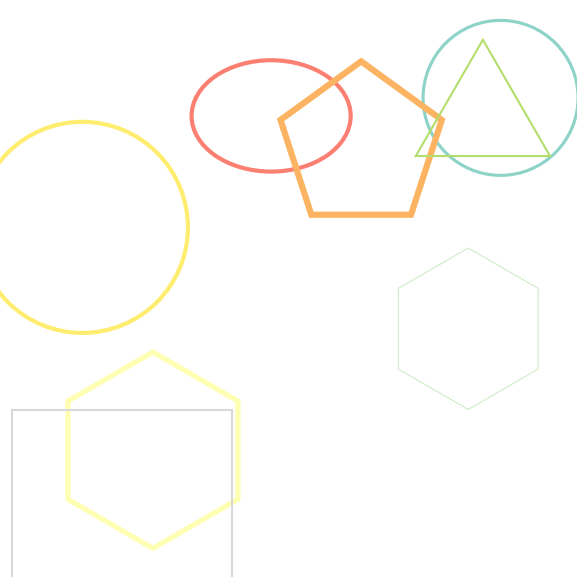[{"shape": "circle", "thickness": 1.5, "radius": 0.67, "center": [0.867, 0.83]}, {"shape": "hexagon", "thickness": 2.5, "radius": 0.85, "center": [0.265, 0.22]}, {"shape": "oval", "thickness": 2, "radius": 0.69, "center": [0.469, 0.798]}, {"shape": "pentagon", "thickness": 3, "radius": 0.73, "center": [0.625, 0.746]}, {"shape": "triangle", "thickness": 1, "radius": 0.67, "center": [0.836, 0.796]}, {"shape": "square", "thickness": 1, "radius": 0.95, "center": [0.211, 0.1]}, {"shape": "hexagon", "thickness": 0.5, "radius": 0.7, "center": [0.811, 0.43]}, {"shape": "circle", "thickness": 2, "radius": 0.91, "center": [0.143, 0.605]}]